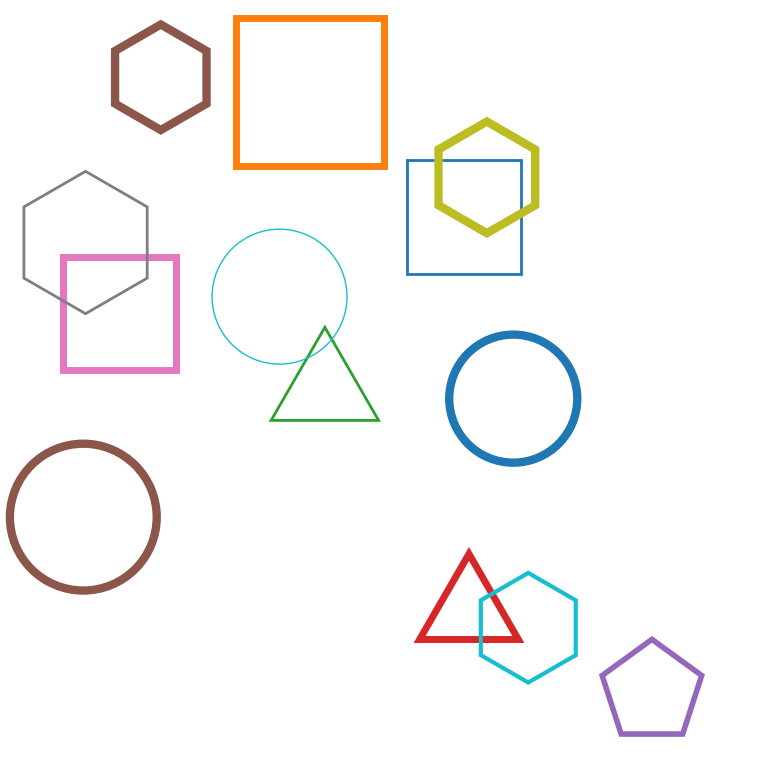[{"shape": "circle", "thickness": 3, "radius": 0.42, "center": [0.667, 0.482]}, {"shape": "square", "thickness": 1, "radius": 0.37, "center": [0.603, 0.718]}, {"shape": "square", "thickness": 2.5, "radius": 0.48, "center": [0.403, 0.88]}, {"shape": "triangle", "thickness": 1, "radius": 0.4, "center": [0.422, 0.494]}, {"shape": "triangle", "thickness": 2.5, "radius": 0.37, "center": [0.609, 0.207]}, {"shape": "pentagon", "thickness": 2, "radius": 0.34, "center": [0.847, 0.102]}, {"shape": "hexagon", "thickness": 3, "radius": 0.34, "center": [0.209, 0.9]}, {"shape": "circle", "thickness": 3, "radius": 0.48, "center": [0.108, 0.328]}, {"shape": "square", "thickness": 2.5, "radius": 0.37, "center": [0.155, 0.593]}, {"shape": "hexagon", "thickness": 1, "radius": 0.46, "center": [0.111, 0.685]}, {"shape": "hexagon", "thickness": 3, "radius": 0.36, "center": [0.632, 0.77]}, {"shape": "hexagon", "thickness": 1.5, "radius": 0.36, "center": [0.686, 0.185]}, {"shape": "circle", "thickness": 0.5, "radius": 0.44, "center": [0.363, 0.615]}]